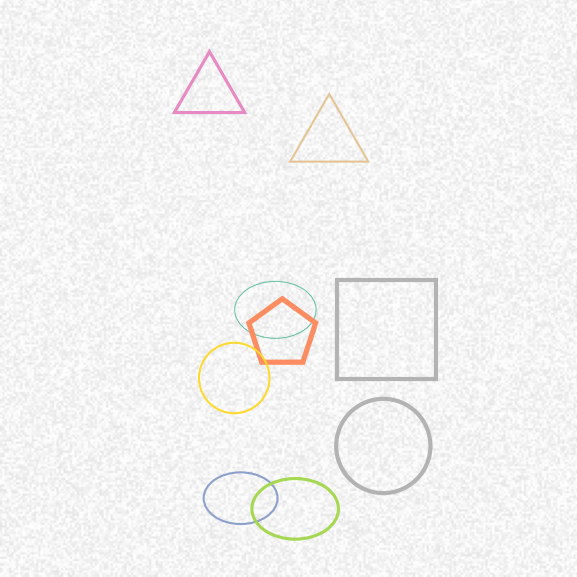[{"shape": "oval", "thickness": 0.5, "radius": 0.35, "center": [0.477, 0.463]}, {"shape": "pentagon", "thickness": 2.5, "radius": 0.3, "center": [0.489, 0.421]}, {"shape": "oval", "thickness": 1, "radius": 0.32, "center": [0.417, 0.136]}, {"shape": "triangle", "thickness": 1.5, "radius": 0.35, "center": [0.363, 0.839]}, {"shape": "oval", "thickness": 1.5, "radius": 0.37, "center": [0.511, 0.118]}, {"shape": "circle", "thickness": 1, "radius": 0.31, "center": [0.406, 0.345]}, {"shape": "triangle", "thickness": 1, "radius": 0.39, "center": [0.57, 0.758]}, {"shape": "square", "thickness": 2, "radius": 0.43, "center": [0.67, 0.429]}, {"shape": "circle", "thickness": 2, "radius": 0.41, "center": [0.664, 0.227]}]